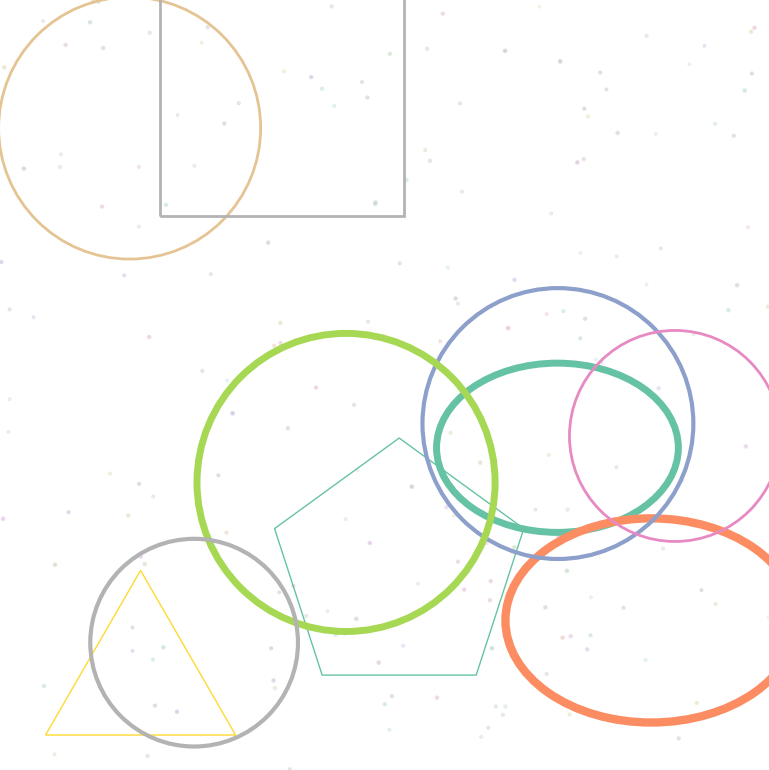[{"shape": "pentagon", "thickness": 0.5, "radius": 0.85, "center": [0.518, 0.261]}, {"shape": "oval", "thickness": 2.5, "radius": 0.79, "center": [0.724, 0.418]}, {"shape": "oval", "thickness": 3, "radius": 0.95, "center": [0.846, 0.194]}, {"shape": "circle", "thickness": 1.5, "radius": 0.88, "center": [0.725, 0.45]}, {"shape": "circle", "thickness": 1, "radius": 0.69, "center": [0.877, 0.434]}, {"shape": "circle", "thickness": 2.5, "radius": 0.97, "center": [0.449, 0.373]}, {"shape": "triangle", "thickness": 0.5, "radius": 0.71, "center": [0.183, 0.117]}, {"shape": "circle", "thickness": 1, "radius": 0.85, "center": [0.168, 0.834]}, {"shape": "square", "thickness": 1, "radius": 0.79, "center": [0.366, 0.878]}, {"shape": "circle", "thickness": 1.5, "radius": 0.67, "center": [0.252, 0.165]}]